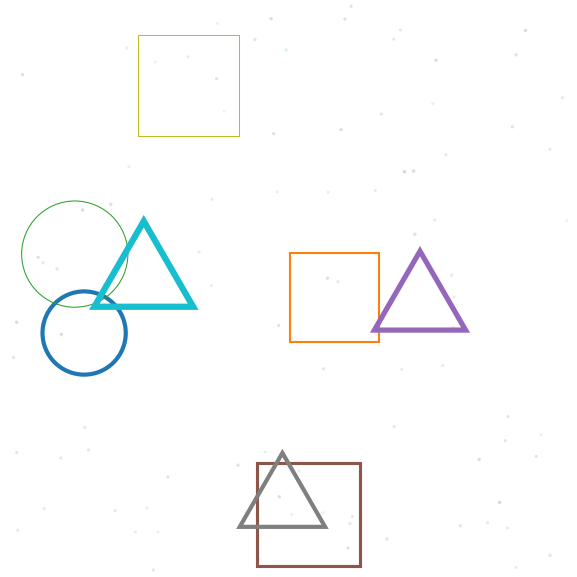[{"shape": "circle", "thickness": 2, "radius": 0.36, "center": [0.146, 0.422]}, {"shape": "square", "thickness": 1, "radius": 0.38, "center": [0.579, 0.484]}, {"shape": "circle", "thickness": 0.5, "radius": 0.46, "center": [0.129, 0.559]}, {"shape": "triangle", "thickness": 2.5, "radius": 0.46, "center": [0.727, 0.473]}, {"shape": "square", "thickness": 1.5, "radius": 0.45, "center": [0.534, 0.108]}, {"shape": "triangle", "thickness": 2, "radius": 0.43, "center": [0.489, 0.13]}, {"shape": "square", "thickness": 0.5, "radius": 0.44, "center": [0.326, 0.852]}, {"shape": "triangle", "thickness": 3, "radius": 0.49, "center": [0.249, 0.517]}]